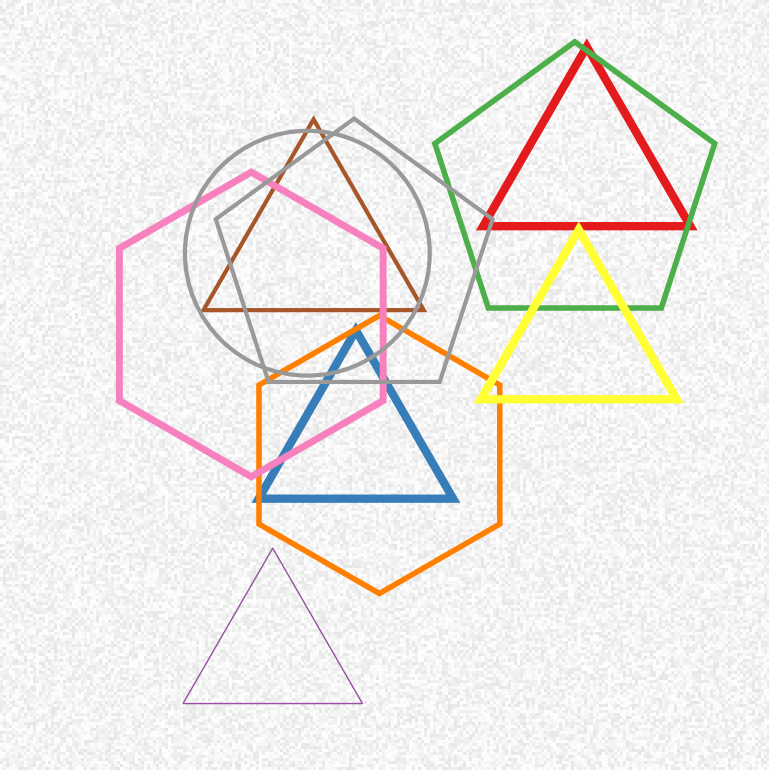[{"shape": "triangle", "thickness": 3, "radius": 0.78, "center": [0.762, 0.784]}, {"shape": "triangle", "thickness": 3, "radius": 0.73, "center": [0.462, 0.425]}, {"shape": "pentagon", "thickness": 2, "radius": 0.96, "center": [0.747, 0.755]}, {"shape": "triangle", "thickness": 0.5, "radius": 0.67, "center": [0.354, 0.154]}, {"shape": "hexagon", "thickness": 2, "radius": 0.9, "center": [0.493, 0.41]}, {"shape": "triangle", "thickness": 3, "radius": 0.73, "center": [0.752, 0.555]}, {"shape": "triangle", "thickness": 1.5, "radius": 0.83, "center": [0.407, 0.68]}, {"shape": "hexagon", "thickness": 2.5, "radius": 0.99, "center": [0.326, 0.579]}, {"shape": "pentagon", "thickness": 1.5, "radius": 0.95, "center": [0.46, 0.657]}, {"shape": "circle", "thickness": 1.5, "radius": 0.79, "center": [0.399, 0.671]}]